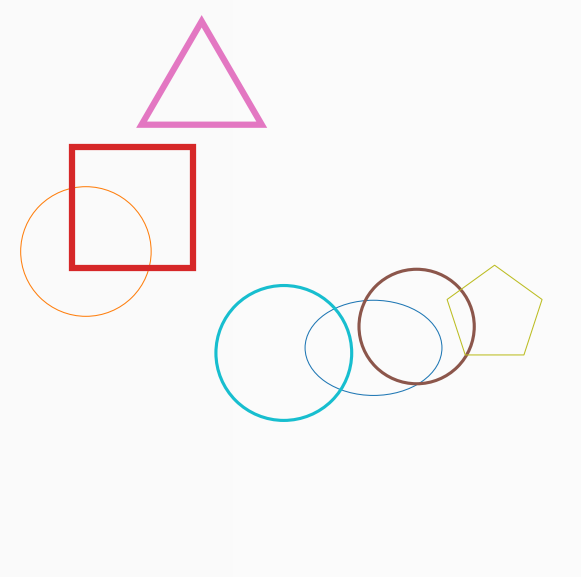[{"shape": "oval", "thickness": 0.5, "radius": 0.59, "center": [0.643, 0.397]}, {"shape": "circle", "thickness": 0.5, "radius": 0.56, "center": [0.148, 0.564]}, {"shape": "square", "thickness": 3, "radius": 0.52, "center": [0.228, 0.64]}, {"shape": "circle", "thickness": 1.5, "radius": 0.5, "center": [0.717, 0.434]}, {"shape": "triangle", "thickness": 3, "radius": 0.6, "center": [0.347, 0.843]}, {"shape": "pentagon", "thickness": 0.5, "radius": 0.43, "center": [0.851, 0.454]}, {"shape": "circle", "thickness": 1.5, "radius": 0.58, "center": [0.488, 0.388]}]